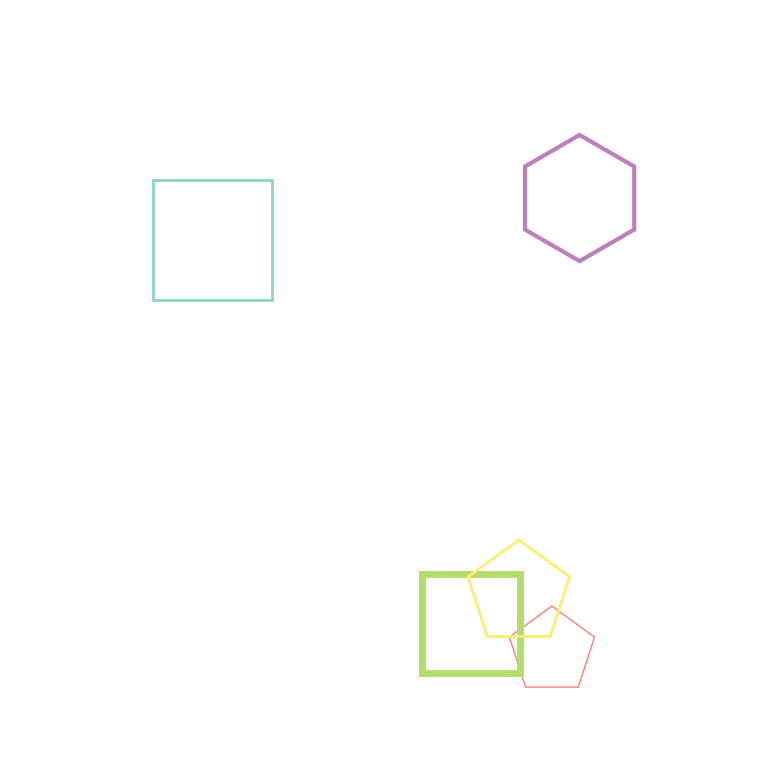[{"shape": "square", "thickness": 1, "radius": 0.39, "center": [0.276, 0.688]}, {"shape": "pentagon", "thickness": 0.5, "radius": 0.29, "center": [0.717, 0.155]}, {"shape": "square", "thickness": 2.5, "radius": 0.32, "center": [0.612, 0.19]}, {"shape": "hexagon", "thickness": 1.5, "radius": 0.41, "center": [0.753, 0.743]}, {"shape": "pentagon", "thickness": 1, "radius": 0.35, "center": [0.674, 0.229]}]